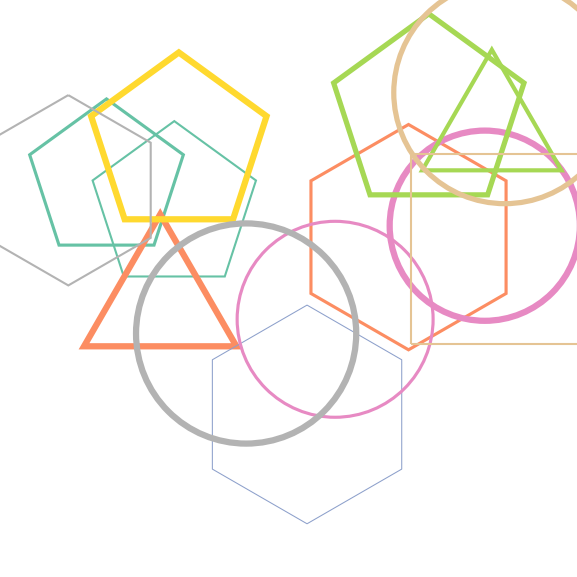[{"shape": "pentagon", "thickness": 1, "radius": 0.74, "center": [0.302, 0.641]}, {"shape": "pentagon", "thickness": 1.5, "radius": 0.7, "center": [0.184, 0.688]}, {"shape": "triangle", "thickness": 3, "radius": 0.76, "center": [0.277, 0.476]}, {"shape": "hexagon", "thickness": 1.5, "radius": 0.98, "center": [0.707, 0.588]}, {"shape": "hexagon", "thickness": 0.5, "radius": 0.95, "center": [0.532, 0.281]}, {"shape": "circle", "thickness": 3, "radius": 0.82, "center": [0.839, 0.608]}, {"shape": "circle", "thickness": 1.5, "radius": 0.85, "center": [0.58, 0.446]}, {"shape": "pentagon", "thickness": 2.5, "radius": 0.87, "center": [0.743, 0.802]}, {"shape": "triangle", "thickness": 2, "radius": 0.7, "center": [0.852, 0.774]}, {"shape": "pentagon", "thickness": 3, "radius": 0.8, "center": [0.31, 0.749]}, {"shape": "square", "thickness": 1, "radius": 0.82, "center": [0.876, 0.568]}, {"shape": "circle", "thickness": 2.5, "radius": 0.96, "center": [0.874, 0.839]}, {"shape": "circle", "thickness": 3, "radius": 0.95, "center": [0.426, 0.422]}, {"shape": "hexagon", "thickness": 1, "radius": 0.82, "center": [0.118, 0.67]}]